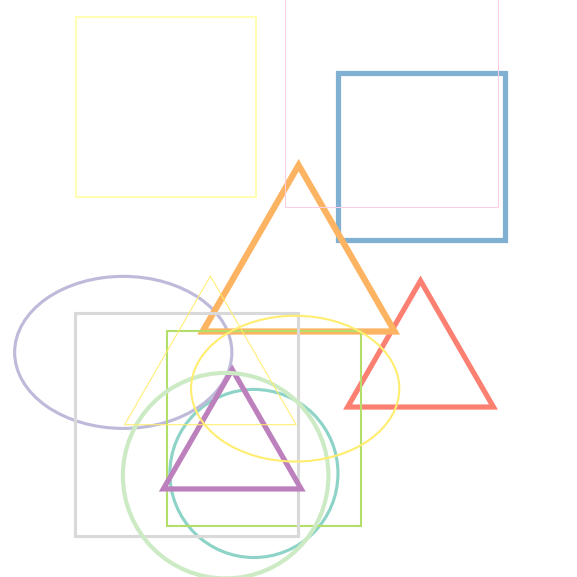[{"shape": "circle", "thickness": 1.5, "radius": 0.73, "center": [0.44, 0.179]}, {"shape": "square", "thickness": 1, "radius": 0.78, "center": [0.287, 0.814]}, {"shape": "oval", "thickness": 1.5, "radius": 0.94, "center": [0.213, 0.389]}, {"shape": "triangle", "thickness": 2.5, "radius": 0.73, "center": [0.728, 0.367]}, {"shape": "square", "thickness": 2.5, "radius": 0.72, "center": [0.73, 0.728]}, {"shape": "triangle", "thickness": 3, "radius": 0.96, "center": [0.517, 0.521]}, {"shape": "square", "thickness": 1, "radius": 0.84, "center": [0.457, 0.257]}, {"shape": "square", "thickness": 0.5, "radius": 0.92, "center": [0.678, 0.825]}, {"shape": "square", "thickness": 1.5, "radius": 0.97, "center": [0.322, 0.264]}, {"shape": "triangle", "thickness": 2.5, "radius": 0.69, "center": [0.402, 0.221]}, {"shape": "circle", "thickness": 2, "radius": 0.89, "center": [0.391, 0.175]}, {"shape": "oval", "thickness": 1, "radius": 0.9, "center": [0.511, 0.326]}, {"shape": "triangle", "thickness": 0.5, "radius": 0.86, "center": [0.364, 0.349]}]